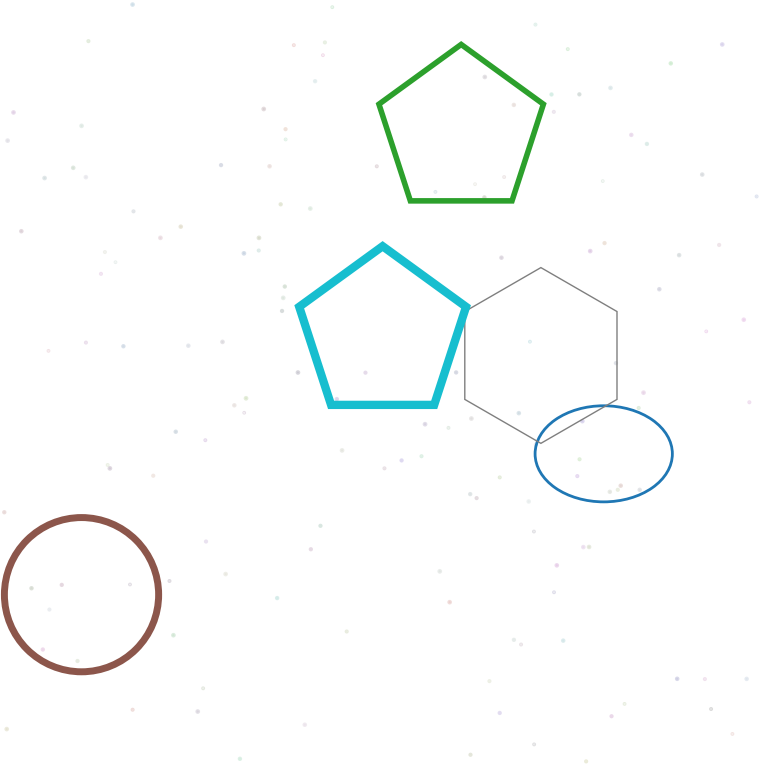[{"shape": "oval", "thickness": 1, "radius": 0.45, "center": [0.784, 0.411]}, {"shape": "pentagon", "thickness": 2, "radius": 0.56, "center": [0.599, 0.83]}, {"shape": "circle", "thickness": 2.5, "radius": 0.5, "center": [0.106, 0.228]}, {"shape": "hexagon", "thickness": 0.5, "radius": 0.57, "center": [0.702, 0.538]}, {"shape": "pentagon", "thickness": 3, "radius": 0.57, "center": [0.497, 0.566]}]